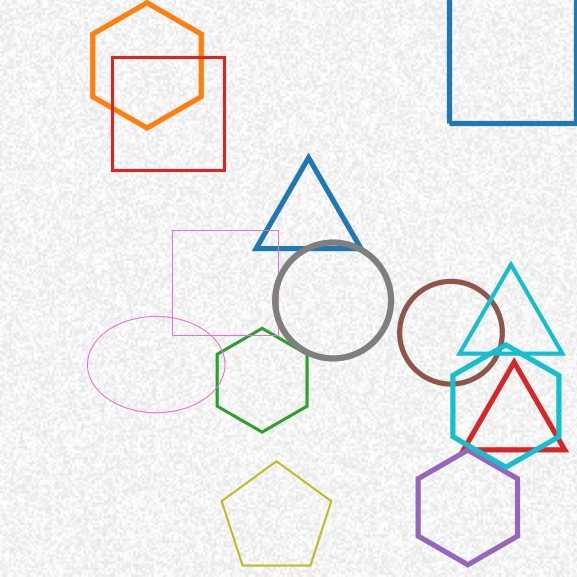[{"shape": "square", "thickness": 2.5, "radius": 0.55, "center": [0.888, 0.896]}, {"shape": "triangle", "thickness": 2.5, "radius": 0.52, "center": [0.534, 0.621]}, {"shape": "hexagon", "thickness": 2.5, "radius": 0.54, "center": [0.255, 0.886]}, {"shape": "hexagon", "thickness": 1.5, "radius": 0.45, "center": [0.454, 0.341]}, {"shape": "square", "thickness": 1.5, "radius": 0.49, "center": [0.291, 0.802]}, {"shape": "triangle", "thickness": 2.5, "radius": 0.51, "center": [0.89, 0.271]}, {"shape": "hexagon", "thickness": 2.5, "radius": 0.5, "center": [0.81, 0.121]}, {"shape": "circle", "thickness": 2.5, "radius": 0.44, "center": [0.781, 0.423]}, {"shape": "oval", "thickness": 0.5, "radius": 0.6, "center": [0.271, 0.368]}, {"shape": "square", "thickness": 0.5, "radius": 0.46, "center": [0.389, 0.51]}, {"shape": "circle", "thickness": 3, "radius": 0.5, "center": [0.577, 0.479]}, {"shape": "pentagon", "thickness": 1, "radius": 0.5, "center": [0.479, 0.101]}, {"shape": "hexagon", "thickness": 2.5, "radius": 0.53, "center": [0.876, 0.296]}, {"shape": "triangle", "thickness": 2, "radius": 0.51, "center": [0.885, 0.438]}]